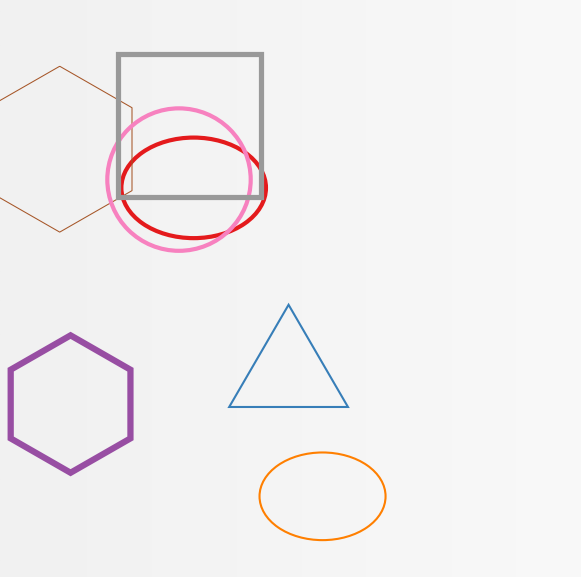[{"shape": "oval", "thickness": 2, "radius": 0.62, "center": [0.333, 0.674]}, {"shape": "triangle", "thickness": 1, "radius": 0.59, "center": [0.496, 0.353]}, {"shape": "hexagon", "thickness": 3, "radius": 0.59, "center": [0.121, 0.299]}, {"shape": "oval", "thickness": 1, "radius": 0.54, "center": [0.555, 0.14]}, {"shape": "hexagon", "thickness": 0.5, "radius": 0.72, "center": [0.103, 0.741]}, {"shape": "circle", "thickness": 2, "radius": 0.62, "center": [0.308, 0.688]}, {"shape": "square", "thickness": 2.5, "radius": 0.62, "center": [0.326, 0.781]}]